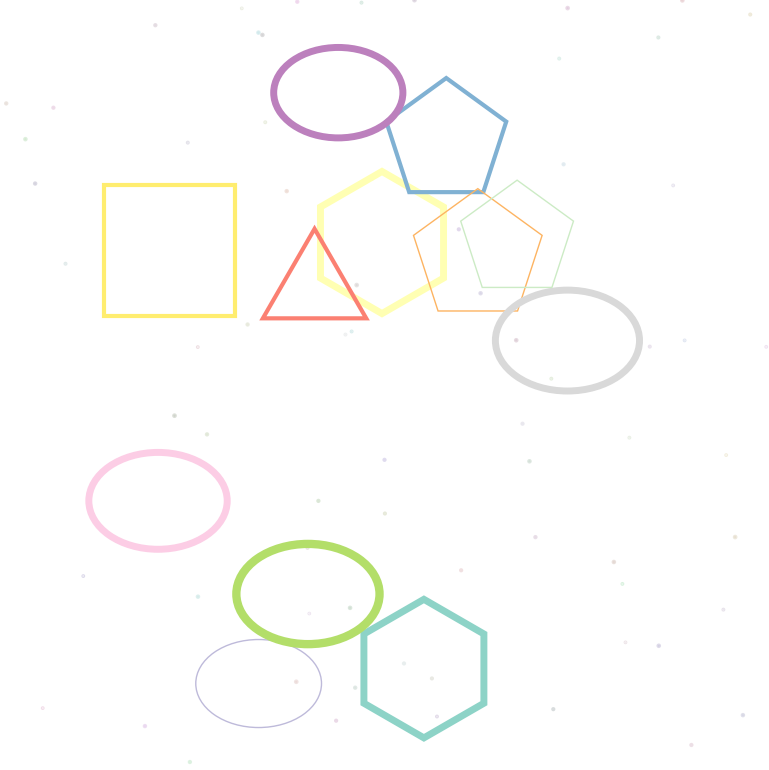[{"shape": "hexagon", "thickness": 2.5, "radius": 0.45, "center": [0.551, 0.132]}, {"shape": "hexagon", "thickness": 2.5, "radius": 0.46, "center": [0.496, 0.685]}, {"shape": "oval", "thickness": 0.5, "radius": 0.41, "center": [0.336, 0.112]}, {"shape": "triangle", "thickness": 1.5, "radius": 0.39, "center": [0.409, 0.625]}, {"shape": "pentagon", "thickness": 1.5, "radius": 0.41, "center": [0.58, 0.817]}, {"shape": "pentagon", "thickness": 0.5, "radius": 0.44, "center": [0.621, 0.667]}, {"shape": "oval", "thickness": 3, "radius": 0.46, "center": [0.4, 0.229]}, {"shape": "oval", "thickness": 2.5, "radius": 0.45, "center": [0.205, 0.35]}, {"shape": "oval", "thickness": 2.5, "radius": 0.47, "center": [0.737, 0.558]}, {"shape": "oval", "thickness": 2.5, "radius": 0.42, "center": [0.439, 0.88]}, {"shape": "pentagon", "thickness": 0.5, "radius": 0.38, "center": [0.672, 0.689]}, {"shape": "square", "thickness": 1.5, "radius": 0.42, "center": [0.22, 0.675]}]